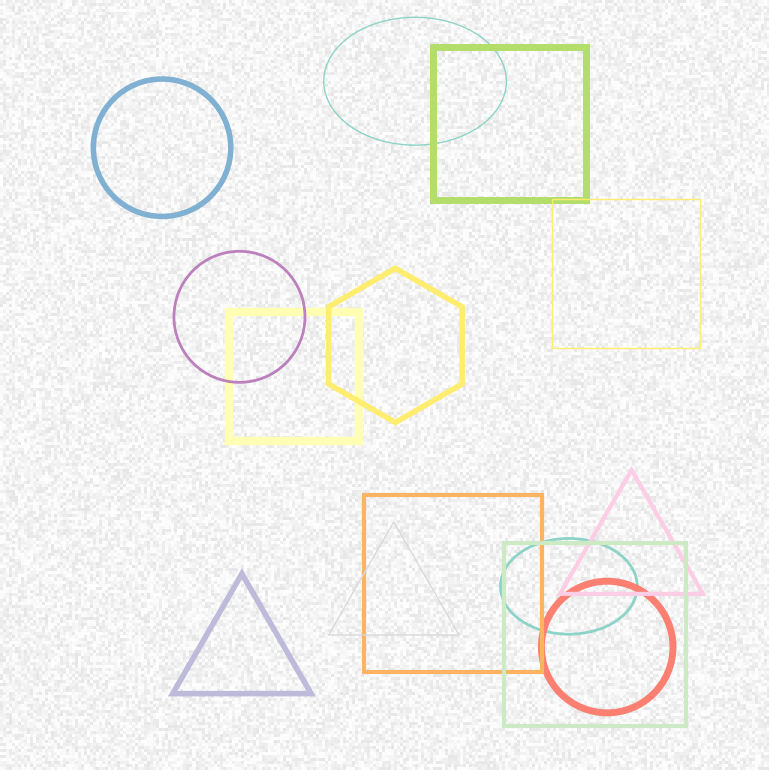[{"shape": "oval", "thickness": 0.5, "radius": 0.59, "center": [0.539, 0.895]}, {"shape": "oval", "thickness": 1, "radius": 0.44, "center": [0.739, 0.239]}, {"shape": "square", "thickness": 3, "radius": 0.42, "center": [0.382, 0.511]}, {"shape": "triangle", "thickness": 2, "radius": 0.52, "center": [0.314, 0.151]}, {"shape": "circle", "thickness": 2.5, "radius": 0.43, "center": [0.789, 0.16]}, {"shape": "circle", "thickness": 2, "radius": 0.45, "center": [0.21, 0.808]}, {"shape": "square", "thickness": 1.5, "radius": 0.58, "center": [0.588, 0.242]}, {"shape": "square", "thickness": 2.5, "radius": 0.5, "center": [0.661, 0.839]}, {"shape": "triangle", "thickness": 1.5, "radius": 0.54, "center": [0.82, 0.282]}, {"shape": "triangle", "thickness": 0.5, "radius": 0.49, "center": [0.511, 0.224]}, {"shape": "circle", "thickness": 1, "radius": 0.43, "center": [0.311, 0.589]}, {"shape": "square", "thickness": 1.5, "radius": 0.59, "center": [0.773, 0.176]}, {"shape": "square", "thickness": 0.5, "radius": 0.48, "center": [0.813, 0.645]}, {"shape": "hexagon", "thickness": 2, "radius": 0.5, "center": [0.513, 0.551]}]